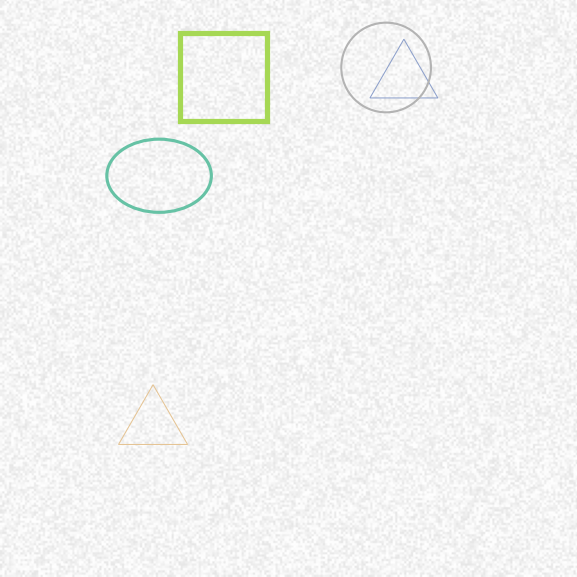[{"shape": "oval", "thickness": 1.5, "radius": 0.45, "center": [0.275, 0.695]}, {"shape": "triangle", "thickness": 0.5, "radius": 0.34, "center": [0.699, 0.863]}, {"shape": "square", "thickness": 2.5, "radius": 0.38, "center": [0.387, 0.866]}, {"shape": "triangle", "thickness": 0.5, "radius": 0.35, "center": [0.265, 0.264]}, {"shape": "circle", "thickness": 1, "radius": 0.39, "center": [0.669, 0.882]}]